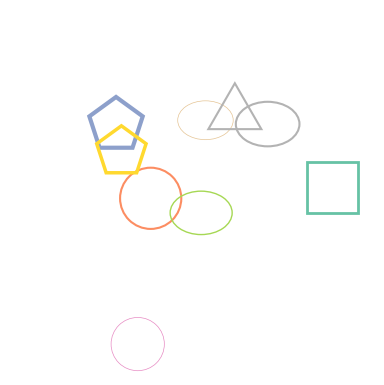[{"shape": "square", "thickness": 2, "radius": 0.33, "center": [0.864, 0.512]}, {"shape": "circle", "thickness": 1.5, "radius": 0.4, "center": [0.391, 0.485]}, {"shape": "pentagon", "thickness": 3, "radius": 0.36, "center": [0.301, 0.675]}, {"shape": "circle", "thickness": 0.5, "radius": 0.35, "center": [0.358, 0.106]}, {"shape": "oval", "thickness": 1, "radius": 0.4, "center": [0.522, 0.447]}, {"shape": "pentagon", "thickness": 2.5, "radius": 0.34, "center": [0.315, 0.606]}, {"shape": "oval", "thickness": 0.5, "radius": 0.36, "center": [0.534, 0.688]}, {"shape": "oval", "thickness": 1.5, "radius": 0.41, "center": [0.695, 0.678]}, {"shape": "triangle", "thickness": 1.5, "radius": 0.4, "center": [0.61, 0.704]}]